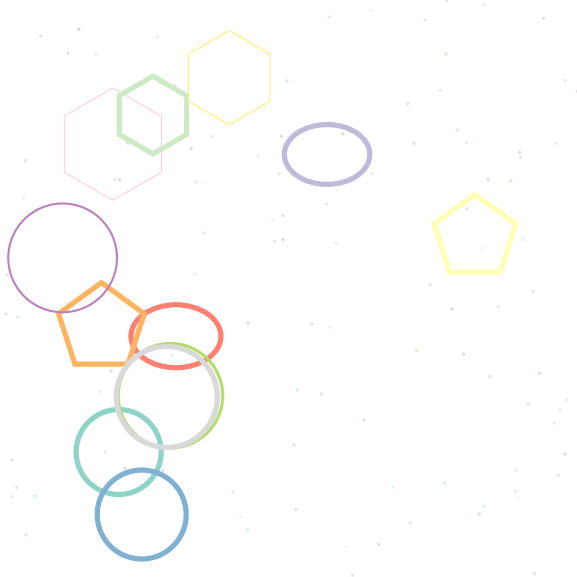[{"shape": "circle", "thickness": 2.5, "radius": 0.37, "center": [0.205, 0.216]}, {"shape": "pentagon", "thickness": 2.5, "radius": 0.37, "center": [0.822, 0.588]}, {"shape": "oval", "thickness": 2.5, "radius": 0.37, "center": [0.566, 0.732]}, {"shape": "oval", "thickness": 2.5, "radius": 0.39, "center": [0.305, 0.417]}, {"shape": "circle", "thickness": 2.5, "radius": 0.39, "center": [0.245, 0.108]}, {"shape": "pentagon", "thickness": 2.5, "radius": 0.39, "center": [0.176, 0.432]}, {"shape": "circle", "thickness": 1.5, "radius": 0.45, "center": [0.295, 0.314]}, {"shape": "hexagon", "thickness": 0.5, "radius": 0.49, "center": [0.195, 0.75]}, {"shape": "circle", "thickness": 2.5, "radius": 0.44, "center": [0.289, 0.312]}, {"shape": "circle", "thickness": 1, "radius": 0.47, "center": [0.108, 0.553]}, {"shape": "hexagon", "thickness": 2.5, "radius": 0.34, "center": [0.265, 0.8]}, {"shape": "hexagon", "thickness": 0.5, "radius": 0.41, "center": [0.397, 0.865]}]